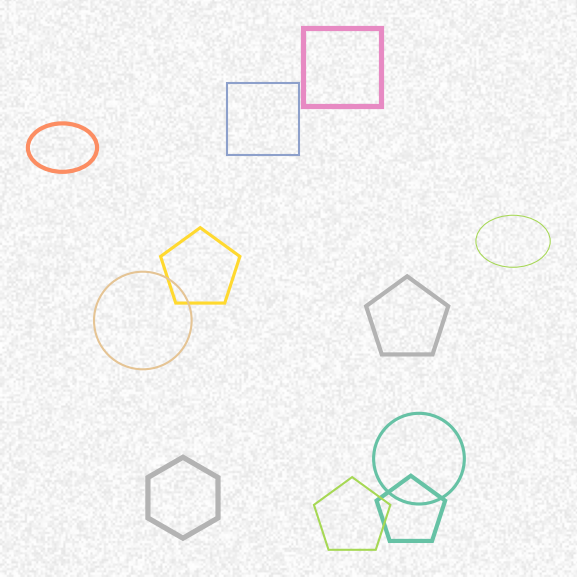[{"shape": "circle", "thickness": 1.5, "radius": 0.39, "center": [0.725, 0.205]}, {"shape": "pentagon", "thickness": 2, "radius": 0.31, "center": [0.711, 0.113]}, {"shape": "oval", "thickness": 2, "radius": 0.3, "center": [0.108, 0.744]}, {"shape": "square", "thickness": 1, "radius": 0.31, "center": [0.455, 0.793]}, {"shape": "square", "thickness": 2.5, "radius": 0.34, "center": [0.592, 0.882]}, {"shape": "pentagon", "thickness": 1, "radius": 0.35, "center": [0.61, 0.103]}, {"shape": "oval", "thickness": 0.5, "radius": 0.32, "center": [0.888, 0.581]}, {"shape": "pentagon", "thickness": 1.5, "radius": 0.36, "center": [0.347, 0.533]}, {"shape": "circle", "thickness": 1, "radius": 0.42, "center": [0.247, 0.444]}, {"shape": "hexagon", "thickness": 2.5, "radius": 0.35, "center": [0.317, 0.137]}, {"shape": "pentagon", "thickness": 2, "radius": 0.37, "center": [0.705, 0.446]}]